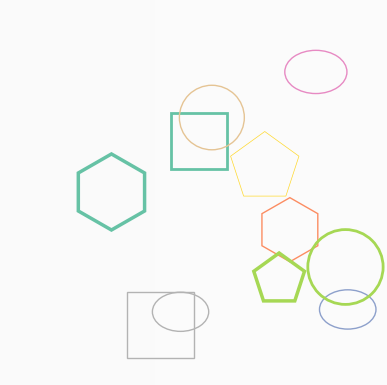[{"shape": "hexagon", "thickness": 2.5, "radius": 0.49, "center": [0.288, 0.501]}, {"shape": "square", "thickness": 2, "radius": 0.36, "center": [0.514, 0.634]}, {"shape": "hexagon", "thickness": 1, "radius": 0.42, "center": [0.748, 0.403]}, {"shape": "oval", "thickness": 1, "radius": 0.36, "center": [0.897, 0.196]}, {"shape": "oval", "thickness": 1, "radius": 0.4, "center": [0.815, 0.813]}, {"shape": "pentagon", "thickness": 2.5, "radius": 0.34, "center": [0.72, 0.274]}, {"shape": "circle", "thickness": 2, "radius": 0.49, "center": [0.892, 0.307]}, {"shape": "pentagon", "thickness": 0.5, "radius": 0.46, "center": [0.683, 0.566]}, {"shape": "circle", "thickness": 1, "radius": 0.42, "center": [0.547, 0.695]}, {"shape": "oval", "thickness": 1, "radius": 0.36, "center": [0.466, 0.19]}, {"shape": "square", "thickness": 1, "radius": 0.43, "center": [0.415, 0.156]}]